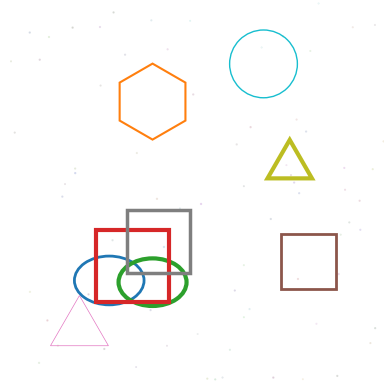[{"shape": "oval", "thickness": 2, "radius": 0.45, "center": [0.284, 0.272]}, {"shape": "hexagon", "thickness": 1.5, "radius": 0.49, "center": [0.396, 0.736]}, {"shape": "oval", "thickness": 3, "radius": 0.44, "center": [0.396, 0.267]}, {"shape": "square", "thickness": 3, "radius": 0.47, "center": [0.344, 0.309]}, {"shape": "square", "thickness": 2, "radius": 0.36, "center": [0.802, 0.321]}, {"shape": "triangle", "thickness": 0.5, "radius": 0.43, "center": [0.206, 0.145]}, {"shape": "square", "thickness": 2.5, "radius": 0.41, "center": [0.412, 0.372]}, {"shape": "triangle", "thickness": 3, "radius": 0.33, "center": [0.753, 0.57]}, {"shape": "circle", "thickness": 1, "radius": 0.44, "center": [0.684, 0.834]}]